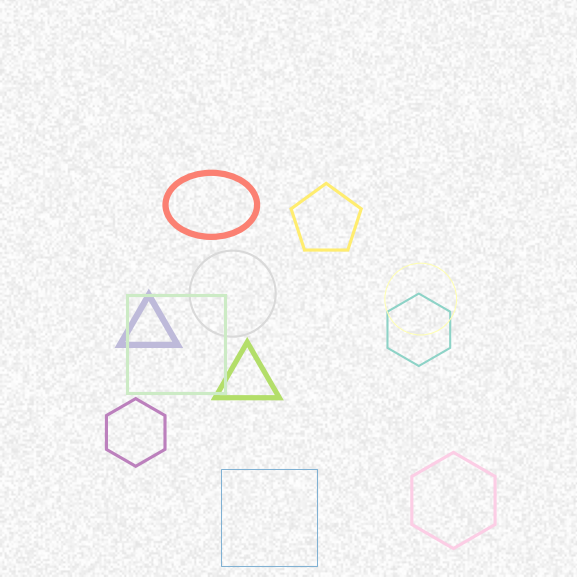[{"shape": "hexagon", "thickness": 1, "radius": 0.31, "center": [0.725, 0.428]}, {"shape": "circle", "thickness": 0.5, "radius": 0.31, "center": [0.729, 0.481]}, {"shape": "triangle", "thickness": 3, "radius": 0.29, "center": [0.258, 0.431]}, {"shape": "oval", "thickness": 3, "radius": 0.4, "center": [0.366, 0.644]}, {"shape": "square", "thickness": 0.5, "radius": 0.42, "center": [0.466, 0.103]}, {"shape": "triangle", "thickness": 2.5, "radius": 0.32, "center": [0.428, 0.343]}, {"shape": "hexagon", "thickness": 1.5, "radius": 0.42, "center": [0.785, 0.133]}, {"shape": "circle", "thickness": 1, "radius": 0.37, "center": [0.403, 0.491]}, {"shape": "hexagon", "thickness": 1.5, "radius": 0.29, "center": [0.235, 0.25]}, {"shape": "square", "thickness": 1.5, "radius": 0.43, "center": [0.305, 0.404]}, {"shape": "pentagon", "thickness": 1.5, "radius": 0.32, "center": [0.565, 0.618]}]